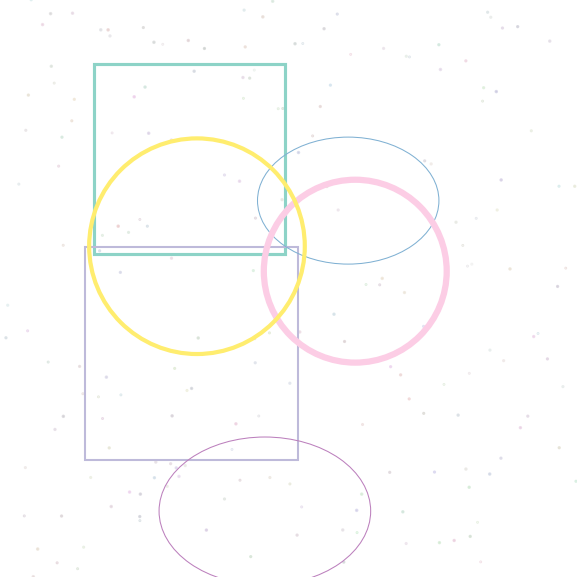[{"shape": "square", "thickness": 1.5, "radius": 0.82, "center": [0.328, 0.724]}, {"shape": "square", "thickness": 1, "radius": 0.92, "center": [0.331, 0.387]}, {"shape": "oval", "thickness": 0.5, "radius": 0.79, "center": [0.603, 0.652]}, {"shape": "circle", "thickness": 3, "radius": 0.79, "center": [0.615, 0.53]}, {"shape": "oval", "thickness": 0.5, "radius": 0.92, "center": [0.459, 0.114]}, {"shape": "circle", "thickness": 2, "radius": 0.93, "center": [0.341, 0.573]}]